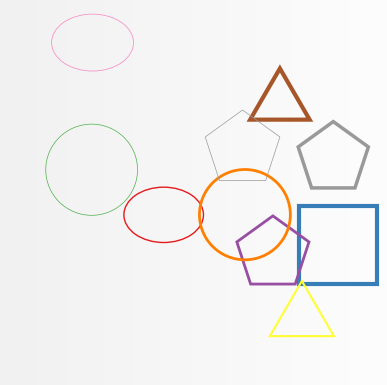[{"shape": "oval", "thickness": 1, "radius": 0.51, "center": [0.422, 0.442]}, {"shape": "square", "thickness": 3, "radius": 0.5, "center": [0.873, 0.363]}, {"shape": "circle", "thickness": 0.5, "radius": 0.59, "center": [0.237, 0.559]}, {"shape": "pentagon", "thickness": 2, "radius": 0.49, "center": [0.704, 0.341]}, {"shape": "circle", "thickness": 2, "radius": 0.59, "center": [0.632, 0.442]}, {"shape": "triangle", "thickness": 1.5, "radius": 0.48, "center": [0.779, 0.175]}, {"shape": "triangle", "thickness": 3, "radius": 0.44, "center": [0.722, 0.734]}, {"shape": "oval", "thickness": 0.5, "radius": 0.53, "center": [0.239, 0.889]}, {"shape": "pentagon", "thickness": 0.5, "radius": 0.51, "center": [0.626, 0.613]}, {"shape": "pentagon", "thickness": 2.5, "radius": 0.48, "center": [0.86, 0.589]}]